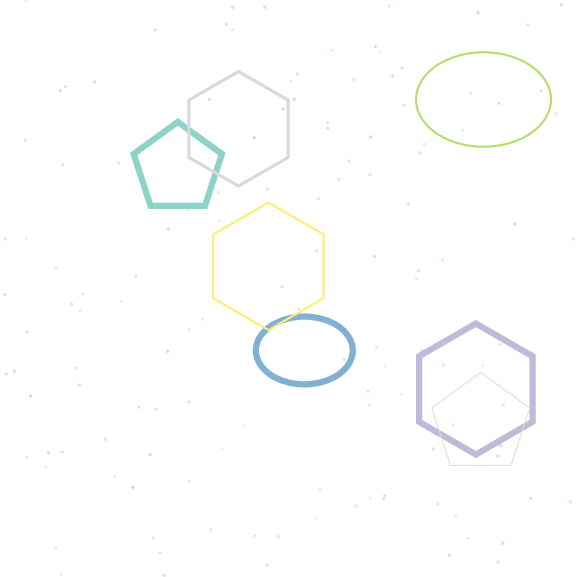[{"shape": "pentagon", "thickness": 3, "radius": 0.4, "center": [0.308, 0.708]}, {"shape": "hexagon", "thickness": 3, "radius": 0.57, "center": [0.824, 0.326]}, {"shape": "oval", "thickness": 3, "radius": 0.42, "center": [0.527, 0.392]}, {"shape": "oval", "thickness": 1, "radius": 0.58, "center": [0.837, 0.827]}, {"shape": "hexagon", "thickness": 1.5, "radius": 0.5, "center": [0.413, 0.776]}, {"shape": "pentagon", "thickness": 0.5, "radius": 0.45, "center": [0.832, 0.265]}, {"shape": "hexagon", "thickness": 1, "radius": 0.55, "center": [0.465, 0.538]}]